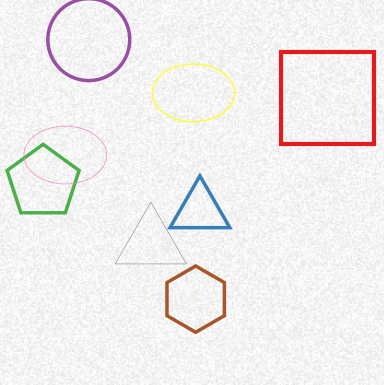[{"shape": "square", "thickness": 3, "radius": 0.6, "center": [0.851, 0.745]}, {"shape": "triangle", "thickness": 2.5, "radius": 0.45, "center": [0.519, 0.454]}, {"shape": "pentagon", "thickness": 2.5, "radius": 0.49, "center": [0.112, 0.527]}, {"shape": "circle", "thickness": 2.5, "radius": 0.53, "center": [0.231, 0.897]}, {"shape": "oval", "thickness": 1, "radius": 0.54, "center": [0.502, 0.759]}, {"shape": "hexagon", "thickness": 2.5, "radius": 0.43, "center": [0.508, 0.223]}, {"shape": "oval", "thickness": 0.5, "radius": 0.54, "center": [0.17, 0.597]}, {"shape": "triangle", "thickness": 0.5, "radius": 0.53, "center": [0.392, 0.368]}]